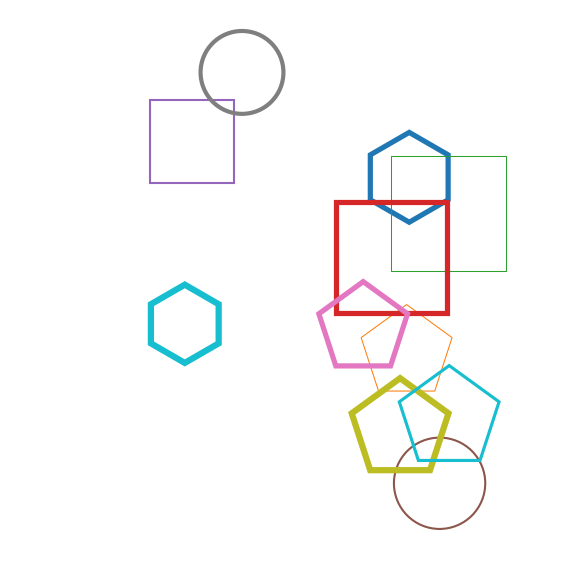[{"shape": "hexagon", "thickness": 2.5, "radius": 0.39, "center": [0.709, 0.692]}, {"shape": "pentagon", "thickness": 0.5, "radius": 0.41, "center": [0.704, 0.389]}, {"shape": "square", "thickness": 0.5, "radius": 0.5, "center": [0.777, 0.63]}, {"shape": "square", "thickness": 2.5, "radius": 0.48, "center": [0.678, 0.554]}, {"shape": "square", "thickness": 1, "radius": 0.36, "center": [0.332, 0.754]}, {"shape": "circle", "thickness": 1, "radius": 0.4, "center": [0.761, 0.162]}, {"shape": "pentagon", "thickness": 2.5, "radius": 0.4, "center": [0.629, 0.431]}, {"shape": "circle", "thickness": 2, "radius": 0.36, "center": [0.419, 0.874]}, {"shape": "pentagon", "thickness": 3, "radius": 0.44, "center": [0.693, 0.256]}, {"shape": "pentagon", "thickness": 1.5, "radius": 0.45, "center": [0.778, 0.275]}, {"shape": "hexagon", "thickness": 3, "radius": 0.34, "center": [0.32, 0.438]}]